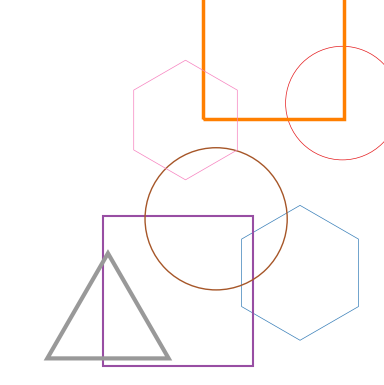[{"shape": "circle", "thickness": 0.5, "radius": 0.74, "center": [0.889, 0.732]}, {"shape": "hexagon", "thickness": 0.5, "radius": 0.88, "center": [0.779, 0.291]}, {"shape": "square", "thickness": 1.5, "radius": 0.97, "center": [0.463, 0.244]}, {"shape": "square", "thickness": 2.5, "radius": 0.91, "center": [0.711, 0.874]}, {"shape": "circle", "thickness": 1, "radius": 0.92, "center": [0.561, 0.432]}, {"shape": "hexagon", "thickness": 0.5, "radius": 0.78, "center": [0.482, 0.688]}, {"shape": "triangle", "thickness": 3, "radius": 0.91, "center": [0.28, 0.16]}]